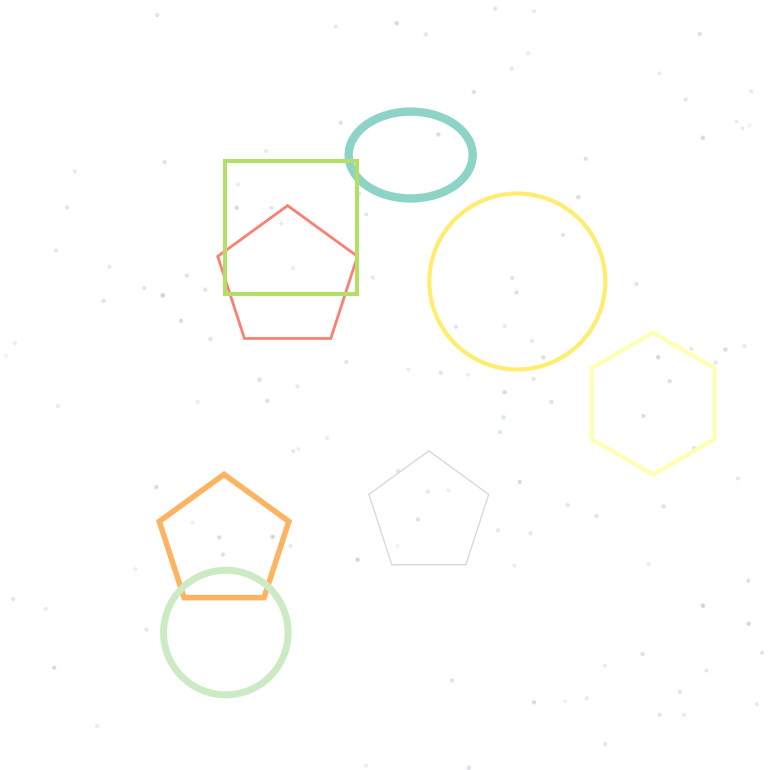[{"shape": "oval", "thickness": 3, "radius": 0.4, "center": [0.533, 0.799]}, {"shape": "hexagon", "thickness": 1.5, "radius": 0.46, "center": [0.848, 0.476]}, {"shape": "pentagon", "thickness": 1, "radius": 0.48, "center": [0.374, 0.638]}, {"shape": "pentagon", "thickness": 2, "radius": 0.44, "center": [0.291, 0.295]}, {"shape": "square", "thickness": 1.5, "radius": 0.43, "center": [0.378, 0.704]}, {"shape": "pentagon", "thickness": 0.5, "radius": 0.41, "center": [0.557, 0.333]}, {"shape": "circle", "thickness": 2.5, "radius": 0.4, "center": [0.293, 0.179]}, {"shape": "circle", "thickness": 1.5, "radius": 0.57, "center": [0.672, 0.634]}]